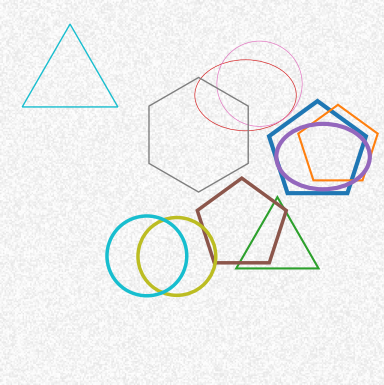[{"shape": "pentagon", "thickness": 3, "radius": 0.66, "center": [0.825, 0.605]}, {"shape": "pentagon", "thickness": 1.5, "radius": 0.54, "center": [0.878, 0.619]}, {"shape": "triangle", "thickness": 1.5, "radius": 0.62, "center": [0.721, 0.365]}, {"shape": "oval", "thickness": 0.5, "radius": 0.66, "center": [0.638, 0.753]}, {"shape": "oval", "thickness": 3, "radius": 0.61, "center": [0.839, 0.593]}, {"shape": "pentagon", "thickness": 2.5, "radius": 0.61, "center": [0.628, 0.416]}, {"shape": "circle", "thickness": 0.5, "radius": 0.55, "center": [0.674, 0.782]}, {"shape": "hexagon", "thickness": 1, "radius": 0.74, "center": [0.516, 0.65]}, {"shape": "circle", "thickness": 2.5, "radius": 0.51, "center": [0.459, 0.334]}, {"shape": "triangle", "thickness": 1, "radius": 0.72, "center": [0.182, 0.794]}, {"shape": "circle", "thickness": 2.5, "radius": 0.52, "center": [0.381, 0.335]}]